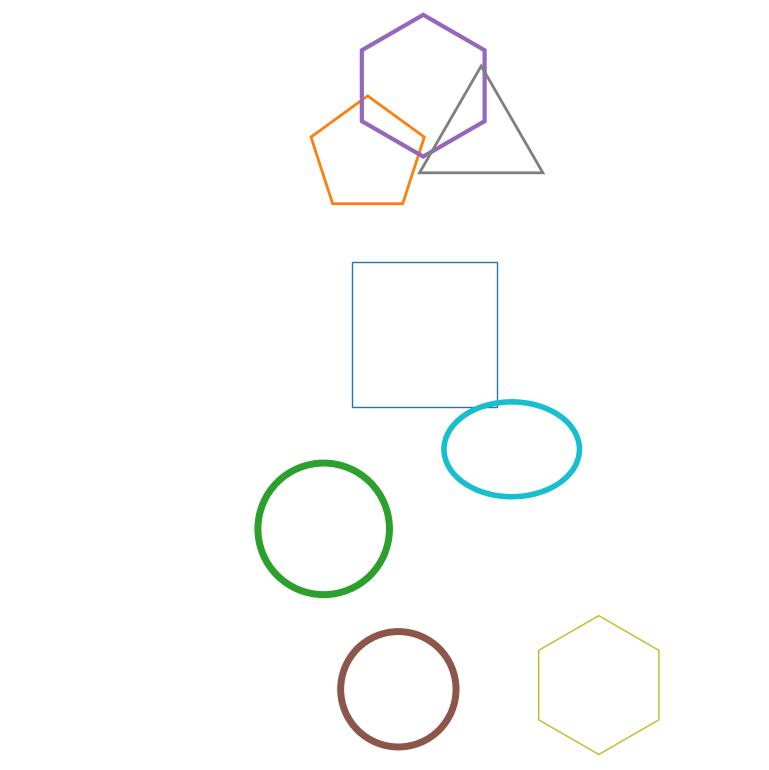[{"shape": "square", "thickness": 0.5, "radius": 0.47, "center": [0.551, 0.565]}, {"shape": "pentagon", "thickness": 1, "radius": 0.39, "center": [0.477, 0.798]}, {"shape": "circle", "thickness": 2.5, "radius": 0.43, "center": [0.42, 0.313]}, {"shape": "hexagon", "thickness": 1.5, "radius": 0.46, "center": [0.55, 0.889]}, {"shape": "circle", "thickness": 2.5, "radius": 0.37, "center": [0.517, 0.105]}, {"shape": "triangle", "thickness": 1, "radius": 0.46, "center": [0.625, 0.822]}, {"shape": "hexagon", "thickness": 0.5, "radius": 0.45, "center": [0.778, 0.11]}, {"shape": "oval", "thickness": 2, "radius": 0.44, "center": [0.665, 0.417]}]